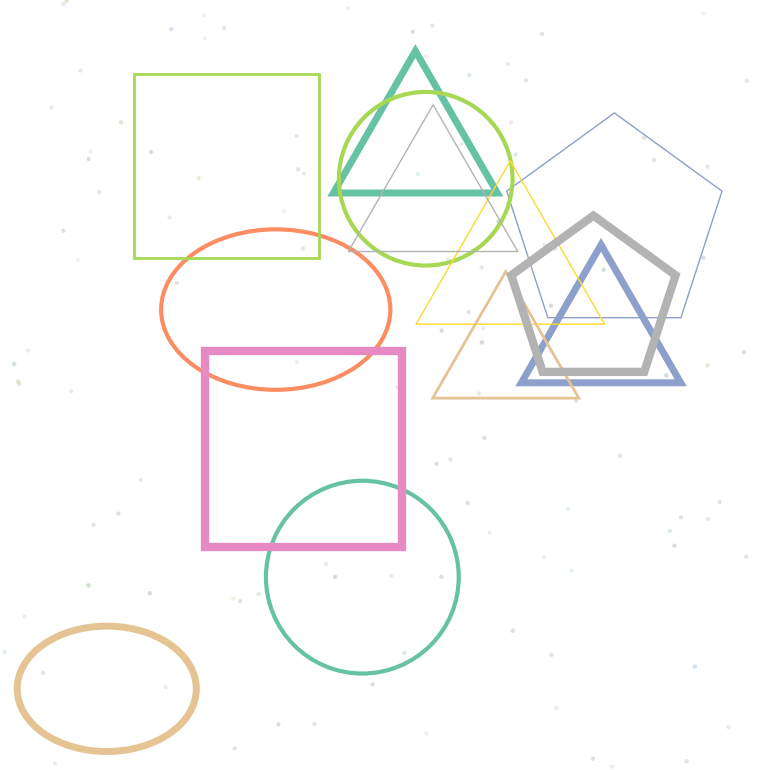[{"shape": "triangle", "thickness": 2.5, "radius": 0.61, "center": [0.539, 0.811]}, {"shape": "circle", "thickness": 1.5, "radius": 0.63, "center": [0.471, 0.25]}, {"shape": "oval", "thickness": 1.5, "radius": 0.74, "center": [0.358, 0.598]}, {"shape": "pentagon", "thickness": 0.5, "radius": 0.73, "center": [0.798, 0.706]}, {"shape": "triangle", "thickness": 2.5, "radius": 0.6, "center": [0.781, 0.563]}, {"shape": "square", "thickness": 3, "radius": 0.64, "center": [0.394, 0.417]}, {"shape": "circle", "thickness": 1.5, "radius": 0.56, "center": [0.553, 0.768]}, {"shape": "square", "thickness": 1, "radius": 0.6, "center": [0.294, 0.784]}, {"shape": "triangle", "thickness": 0.5, "radius": 0.71, "center": [0.663, 0.65]}, {"shape": "triangle", "thickness": 1, "radius": 0.55, "center": [0.657, 0.538]}, {"shape": "oval", "thickness": 2.5, "radius": 0.58, "center": [0.139, 0.105]}, {"shape": "pentagon", "thickness": 3, "radius": 0.56, "center": [0.771, 0.608]}, {"shape": "triangle", "thickness": 0.5, "radius": 0.64, "center": [0.562, 0.737]}]